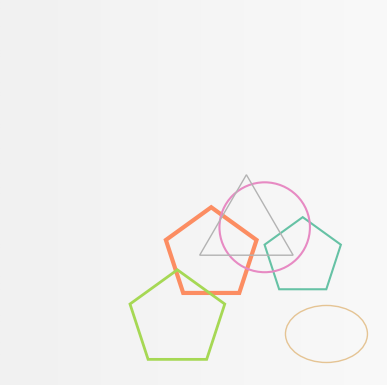[{"shape": "pentagon", "thickness": 1.5, "radius": 0.52, "center": [0.781, 0.332]}, {"shape": "pentagon", "thickness": 3, "radius": 0.62, "center": [0.545, 0.339]}, {"shape": "circle", "thickness": 1.5, "radius": 0.58, "center": [0.683, 0.41]}, {"shape": "pentagon", "thickness": 2, "radius": 0.64, "center": [0.458, 0.171]}, {"shape": "oval", "thickness": 1, "radius": 0.53, "center": [0.842, 0.133]}, {"shape": "triangle", "thickness": 1, "radius": 0.7, "center": [0.636, 0.407]}]